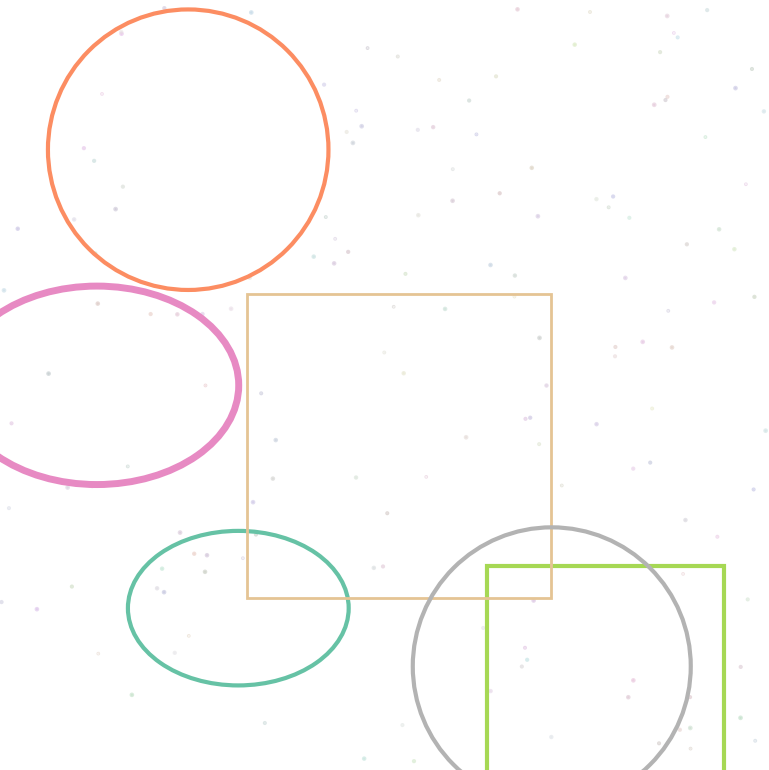[{"shape": "oval", "thickness": 1.5, "radius": 0.72, "center": [0.309, 0.21]}, {"shape": "circle", "thickness": 1.5, "radius": 0.91, "center": [0.244, 0.806]}, {"shape": "oval", "thickness": 2.5, "radius": 0.92, "center": [0.126, 0.5]}, {"shape": "square", "thickness": 1.5, "radius": 0.77, "center": [0.787, 0.11]}, {"shape": "square", "thickness": 1, "radius": 0.99, "center": [0.519, 0.421]}, {"shape": "circle", "thickness": 1.5, "radius": 0.9, "center": [0.717, 0.135]}]